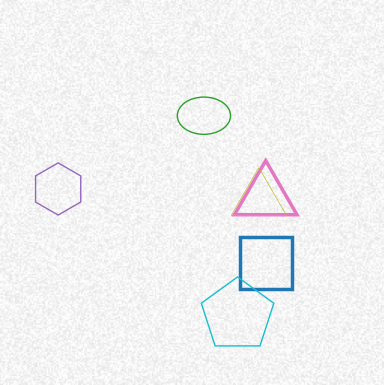[{"shape": "square", "thickness": 2.5, "radius": 0.34, "center": [0.69, 0.318]}, {"shape": "oval", "thickness": 1, "radius": 0.35, "center": [0.53, 0.699]}, {"shape": "hexagon", "thickness": 1, "radius": 0.34, "center": [0.151, 0.509]}, {"shape": "triangle", "thickness": 2.5, "radius": 0.47, "center": [0.69, 0.489]}, {"shape": "triangle", "thickness": 0.5, "radius": 0.41, "center": [0.672, 0.482]}, {"shape": "pentagon", "thickness": 1, "radius": 0.5, "center": [0.617, 0.182]}]